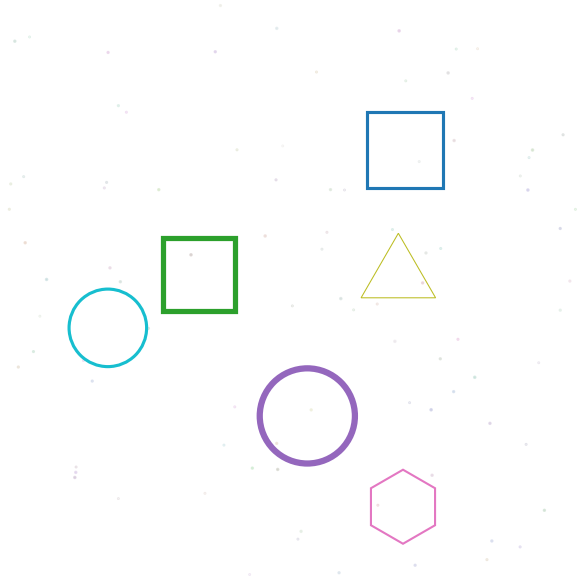[{"shape": "square", "thickness": 1.5, "radius": 0.33, "center": [0.701, 0.74]}, {"shape": "square", "thickness": 2.5, "radius": 0.31, "center": [0.344, 0.524]}, {"shape": "circle", "thickness": 3, "radius": 0.41, "center": [0.532, 0.279]}, {"shape": "hexagon", "thickness": 1, "radius": 0.32, "center": [0.698, 0.122]}, {"shape": "triangle", "thickness": 0.5, "radius": 0.37, "center": [0.69, 0.521]}, {"shape": "circle", "thickness": 1.5, "radius": 0.34, "center": [0.187, 0.431]}]